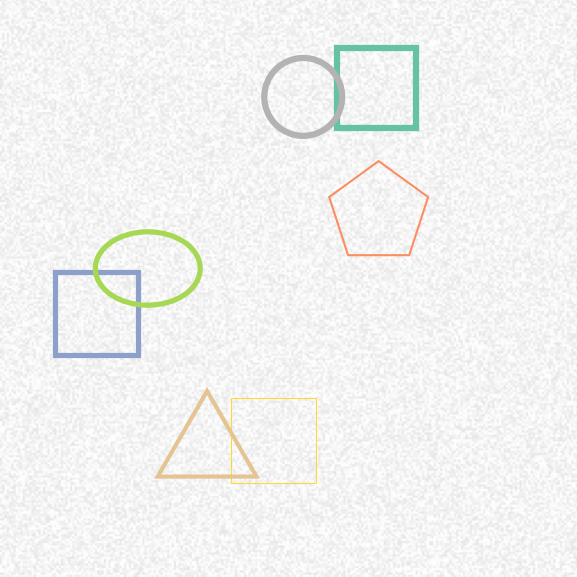[{"shape": "square", "thickness": 3, "radius": 0.35, "center": [0.652, 0.847]}, {"shape": "pentagon", "thickness": 1, "radius": 0.45, "center": [0.656, 0.63]}, {"shape": "square", "thickness": 2.5, "radius": 0.36, "center": [0.167, 0.456]}, {"shape": "oval", "thickness": 2.5, "radius": 0.45, "center": [0.256, 0.534]}, {"shape": "square", "thickness": 0.5, "radius": 0.37, "center": [0.473, 0.236]}, {"shape": "triangle", "thickness": 2, "radius": 0.49, "center": [0.359, 0.223]}, {"shape": "circle", "thickness": 3, "radius": 0.34, "center": [0.525, 0.831]}]